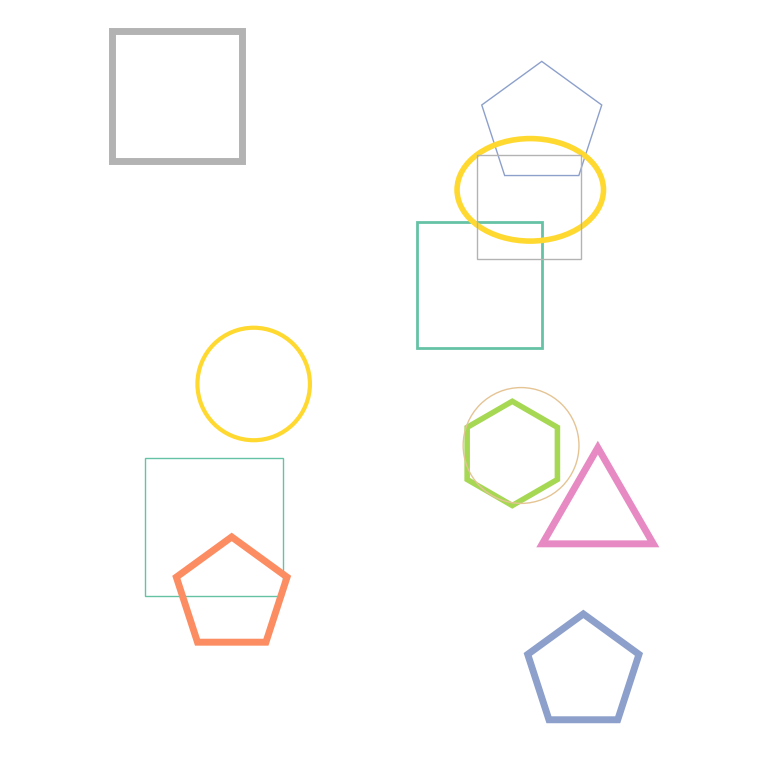[{"shape": "square", "thickness": 1, "radius": 0.41, "center": [0.623, 0.63]}, {"shape": "square", "thickness": 0.5, "radius": 0.45, "center": [0.278, 0.315]}, {"shape": "pentagon", "thickness": 2.5, "radius": 0.38, "center": [0.301, 0.227]}, {"shape": "pentagon", "thickness": 2.5, "radius": 0.38, "center": [0.758, 0.127]}, {"shape": "pentagon", "thickness": 0.5, "radius": 0.41, "center": [0.704, 0.838]}, {"shape": "triangle", "thickness": 2.5, "radius": 0.42, "center": [0.776, 0.335]}, {"shape": "hexagon", "thickness": 2, "radius": 0.34, "center": [0.665, 0.411]}, {"shape": "circle", "thickness": 1.5, "radius": 0.37, "center": [0.329, 0.501]}, {"shape": "oval", "thickness": 2, "radius": 0.48, "center": [0.689, 0.753]}, {"shape": "circle", "thickness": 0.5, "radius": 0.38, "center": [0.677, 0.421]}, {"shape": "square", "thickness": 0.5, "radius": 0.34, "center": [0.687, 0.731]}, {"shape": "square", "thickness": 2.5, "radius": 0.42, "center": [0.23, 0.875]}]